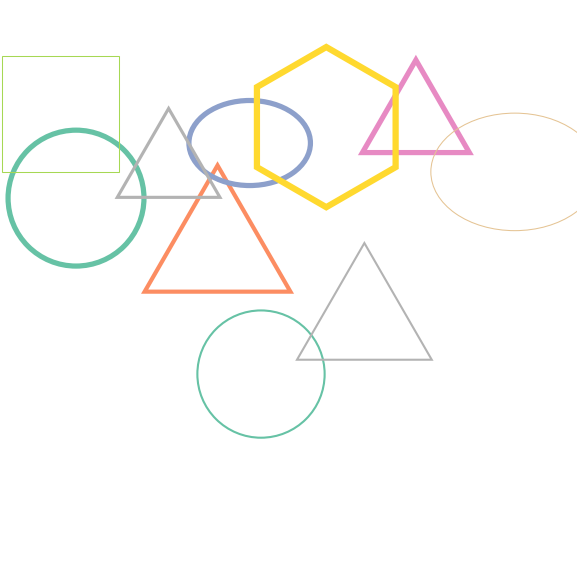[{"shape": "circle", "thickness": 2.5, "radius": 0.59, "center": [0.132, 0.656]}, {"shape": "circle", "thickness": 1, "radius": 0.55, "center": [0.452, 0.351]}, {"shape": "triangle", "thickness": 2, "radius": 0.73, "center": [0.377, 0.567]}, {"shape": "oval", "thickness": 2.5, "radius": 0.53, "center": [0.432, 0.751]}, {"shape": "triangle", "thickness": 2.5, "radius": 0.53, "center": [0.72, 0.788]}, {"shape": "square", "thickness": 0.5, "radius": 0.5, "center": [0.105, 0.801]}, {"shape": "hexagon", "thickness": 3, "radius": 0.69, "center": [0.565, 0.779]}, {"shape": "oval", "thickness": 0.5, "radius": 0.73, "center": [0.891, 0.701]}, {"shape": "triangle", "thickness": 1.5, "radius": 0.51, "center": [0.292, 0.709]}, {"shape": "triangle", "thickness": 1, "radius": 0.67, "center": [0.631, 0.444]}]